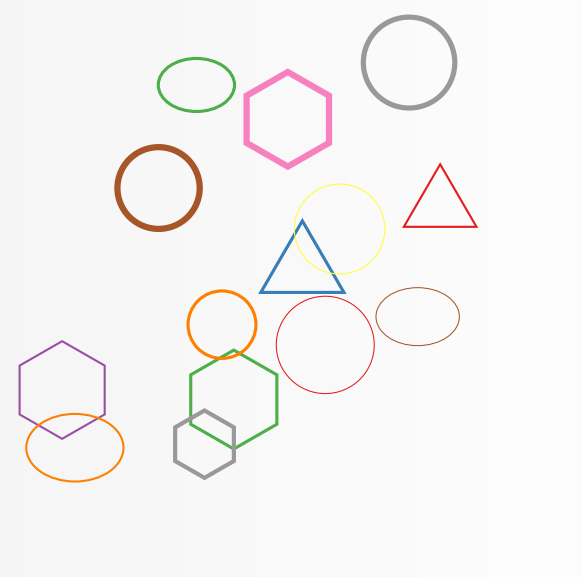[{"shape": "triangle", "thickness": 1, "radius": 0.36, "center": [0.757, 0.642]}, {"shape": "circle", "thickness": 0.5, "radius": 0.42, "center": [0.56, 0.402]}, {"shape": "triangle", "thickness": 1.5, "radius": 0.41, "center": [0.52, 0.534]}, {"shape": "oval", "thickness": 1.5, "radius": 0.33, "center": [0.338, 0.852]}, {"shape": "hexagon", "thickness": 1.5, "radius": 0.43, "center": [0.402, 0.307]}, {"shape": "hexagon", "thickness": 1, "radius": 0.42, "center": [0.107, 0.324]}, {"shape": "oval", "thickness": 1, "radius": 0.42, "center": [0.129, 0.224]}, {"shape": "circle", "thickness": 1.5, "radius": 0.29, "center": [0.382, 0.437]}, {"shape": "circle", "thickness": 0.5, "radius": 0.39, "center": [0.584, 0.603]}, {"shape": "circle", "thickness": 3, "radius": 0.35, "center": [0.273, 0.674]}, {"shape": "oval", "thickness": 0.5, "radius": 0.36, "center": [0.719, 0.451]}, {"shape": "hexagon", "thickness": 3, "radius": 0.41, "center": [0.495, 0.793]}, {"shape": "hexagon", "thickness": 2, "radius": 0.29, "center": [0.352, 0.23]}, {"shape": "circle", "thickness": 2.5, "radius": 0.39, "center": [0.704, 0.891]}]